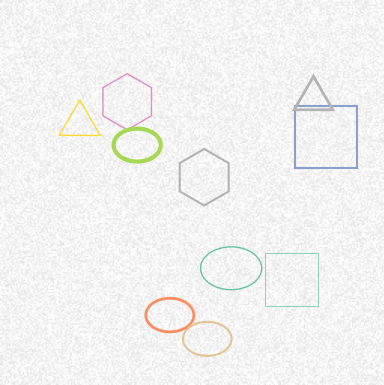[{"shape": "oval", "thickness": 1, "radius": 0.4, "center": [0.6, 0.303]}, {"shape": "square", "thickness": 0.5, "radius": 0.34, "center": [0.757, 0.275]}, {"shape": "oval", "thickness": 2, "radius": 0.31, "center": [0.441, 0.182]}, {"shape": "square", "thickness": 1.5, "radius": 0.4, "center": [0.846, 0.645]}, {"shape": "hexagon", "thickness": 1, "radius": 0.36, "center": [0.33, 0.736]}, {"shape": "oval", "thickness": 3, "radius": 0.31, "center": [0.356, 0.623]}, {"shape": "triangle", "thickness": 1, "radius": 0.31, "center": [0.207, 0.679]}, {"shape": "oval", "thickness": 1.5, "radius": 0.32, "center": [0.538, 0.12]}, {"shape": "triangle", "thickness": 2, "radius": 0.29, "center": [0.814, 0.744]}, {"shape": "hexagon", "thickness": 1.5, "radius": 0.37, "center": [0.53, 0.54]}]